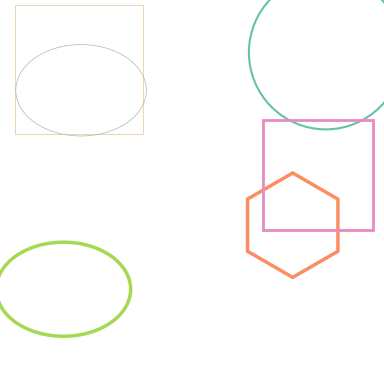[{"shape": "circle", "thickness": 1.5, "radius": 1.0, "center": [0.846, 0.864]}, {"shape": "hexagon", "thickness": 2.5, "radius": 0.68, "center": [0.76, 0.415]}, {"shape": "square", "thickness": 2, "radius": 0.72, "center": [0.825, 0.546]}, {"shape": "oval", "thickness": 2.5, "radius": 0.87, "center": [0.165, 0.249]}, {"shape": "square", "thickness": 0.5, "radius": 0.83, "center": [0.205, 0.819]}, {"shape": "oval", "thickness": 0.5, "radius": 0.85, "center": [0.21, 0.765]}]